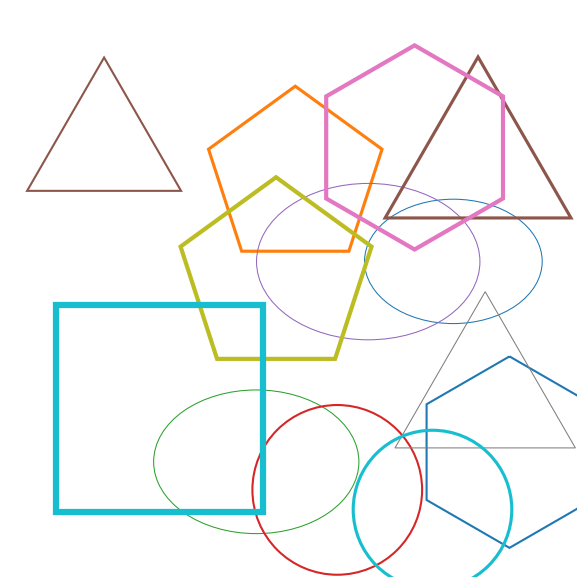[{"shape": "oval", "thickness": 0.5, "radius": 0.77, "center": [0.785, 0.547]}, {"shape": "hexagon", "thickness": 1, "radius": 0.83, "center": [0.882, 0.216]}, {"shape": "pentagon", "thickness": 1.5, "radius": 0.79, "center": [0.511, 0.692]}, {"shape": "oval", "thickness": 0.5, "radius": 0.89, "center": [0.444, 0.2]}, {"shape": "circle", "thickness": 1, "radius": 0.73, "center": [0.584, 0.151]}, {"shape": "oval", "thickness": 0.5, "radius": 0.97, "center": [0.638, 0.546]}, {"shape": "triangle", "thickness": 1.5, "radius": 0.93, "center": [0.828, 0.715]}, {"shape": "triangle", "thickness": 1, "radius": 0.77, "center": [0.18, 0.746]}, {"shape": "hexagon", "thickness": 2, "radius": 0.88, "center": [0.718, 0.744]}, {"shape": "triangle", "thickness": 0.5, "radius": 0.9, "center": [0.84, 0.314]}, {"shape": "pentagon", "thickness": 2, "radius": 0.87, "center": [0.478, 0.518]}, {"shape": "circle", "thickness": 1.5, "radius": 0.69, "center": [0.749, 0.117]}, {"shape": "square", "thickness": 3, "radius": 0.9, "center": [0.276, 0.292]}]